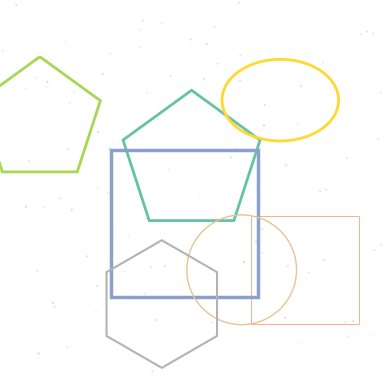[{"shape": "pentagon", "thickness": 2, "radius": 0.94, "center": [0.498, 0.578]}, {"shape": "square", "thickness": 0.5, "radius": 0.7, "center": [0.792, 0.298]}, {"shape": "square", "thickness": 2.5, "radius": 0.95, "center": [0.479, 0.42]}, {"shape": "pentagon", "thickness": 2, "radius": 0.83, "center": [0.103, 0.687]}, {"shape": "oval", "thickness": 2, "radius": 0.76, "center": [0.728, 0.74]}, {"shape": "circle", "thickness": 1, "radius": 0.71, "center": [0.628, 0.299]}, {"shape": "hexagon", "thickness": 1.5, "radius": 0.83, "center": [0.42, 0.21]}]